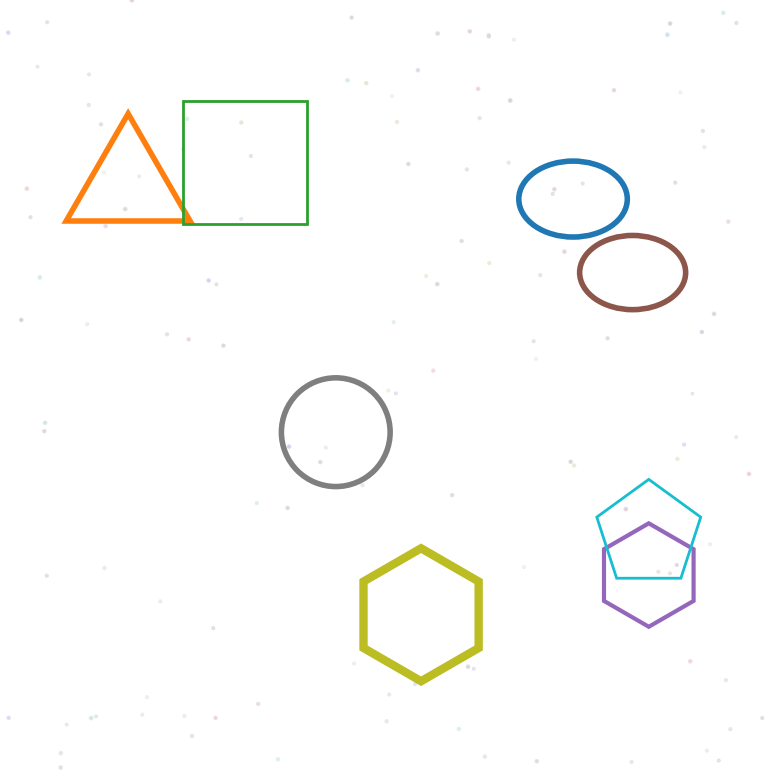[{"shape": "oval", "thickness": 2, "radius": 0.35, "center": [0.744, 0.741]}, {"shape": "triangle", "thickness": 2, "radius": 0.46, "center": [0.166, 0.759]}, {"shape": "square", "thickness": 1, "radius": 0.4, "center": [0.318, 0.789]}, {"shape": "hexagon", "thickness": 1.5, "radius": 0.34, "center": [0.843, 0.253]}, {"shape": "oval", "thickness": 2, "radius": 0.34, "center": [0.822, 0.646]}, {"shape": "circle", "thickness": 2, "radius": 0.35, "center": [0.436, 0.439]}, {"shape": "hexagon", "thickness": 3, "radius": 0.43, "center": [0.547, 0.202]}, {"shape": "pentagon", "thickness": 1, "radius": 0.35, "center": [0.843, 0.306]}]